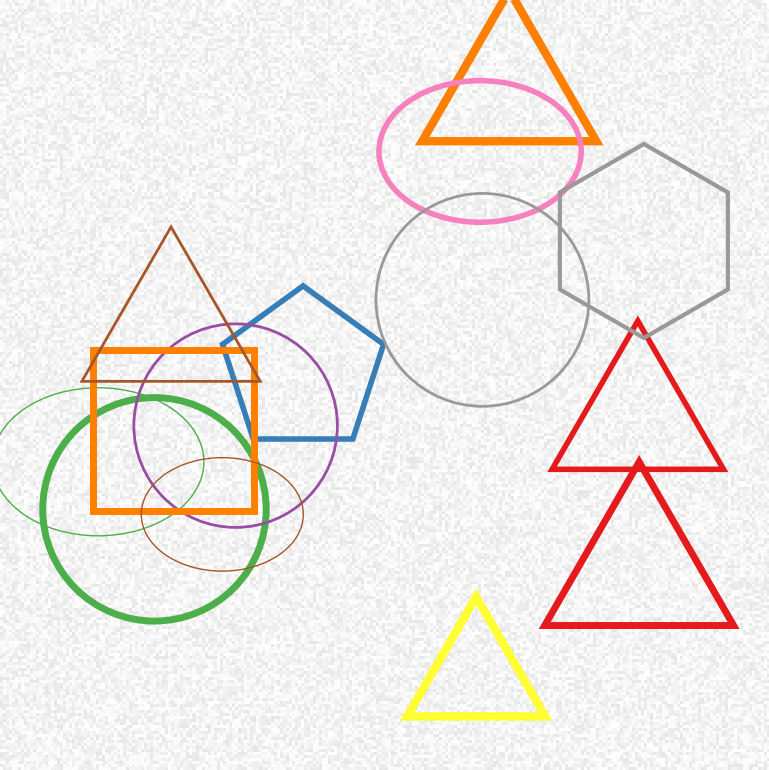[{"shape": "triangle", "thickness": 2.5, "radius": 0.71, "center": [0.83, 0.258]}, {"shape": "triangle", "thickness": 2, "radius": 0.64, "center": [0.828, 0.455]}, {"shape": "pentagon", "thickness": 2, "radius": 0.55, "center": [0.394, 0.519]}, {"shape": "circle", "thickness": 2.5, "radius": 0.73, "center": [0.201, 0.339]}, {"shape": "oval", "thickness": 0.5, "radius": 0.69, "center": [0.127, 0.4]}, {"shape": "circle", "thickness": 1, "radius": 0.66, "center": [0.306, 0.447]}, {"shape": "square", "thickness": 2.5, "radius": 0.52, "center": [0.225, 0.44]}, {"shape": "triangle", "thickness": 3, "radius": 0.65, "center": [0.661, 0.882]}, {"shape": "triangle", "thickness": 3, "radius": 0.52, "center": [0.618, 0.121]}, {"shape": "oval", "thickness": 0.5, "radius": 0.53, "center": [0.289, 0.332]}, {"shape": "triangle", "thickness": 1, "radius": 0.67, "center": [0.222, 0.572]}, {"shape": "oval", "thickness": 2, "radius": 0.66, "center": [0.623, 0.803]}, {"shape": "hexagon", "thickness": 1.5, "radius": 0.63, "center": [0.836, 0.687]}, {"shape": "circle", "thickness": 1, "radius": 0.69, "center": [0.627, 0.611]}]